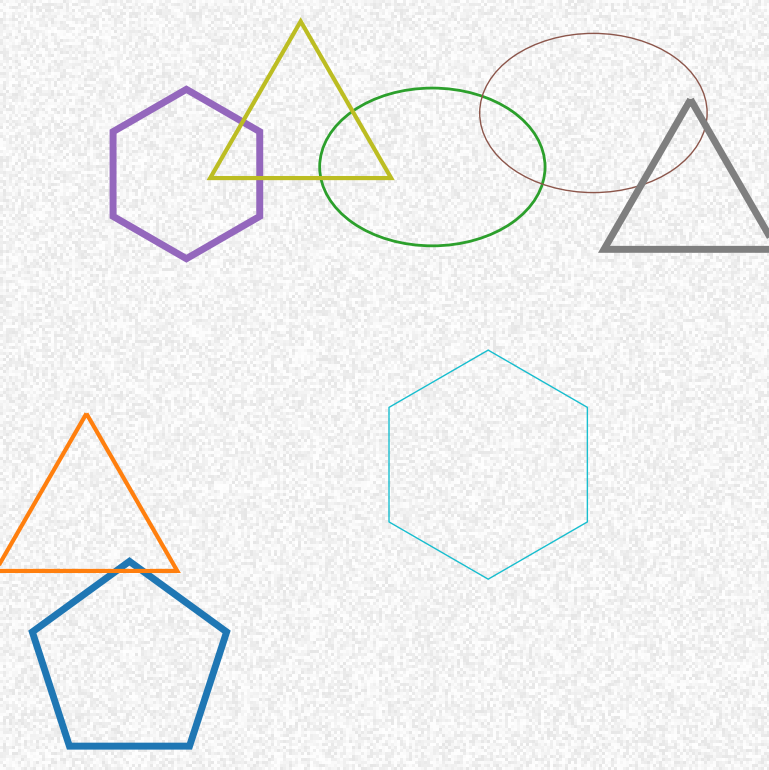[{"shape": "pentagon", "thickness": 2.5, "radius": 0.66, "center": [0.168, 0.138]}, {"shape": "triangle", "thickness": 1.5, "radius": 0.68, "center": [0.112, 0.327]}, {"shape": "oval", "thickness": 1, "radius": 0.73, "center": [0.562, 0.783]}, {"shape": "hexagon", "thickness": 2.5, "radius": 0.55, "center": [0.242, 0.774]}, {"shape": "oval", "thickness": 0.5, "radius": 0.74, "center": [0.771, 0.853]}, {"shape": "triangle", "thickness": 2.5, "radius": 0.65, "center": [0.897, 0.741]}, {"shape": "triangle", "thickness": 1.5, "radius": 0.68, "center": [0.39, 0.837]}, {"shape": "hexagon", "thickness": 0.5, "radius": 0.74, "center": [0.634, 0.397]}]